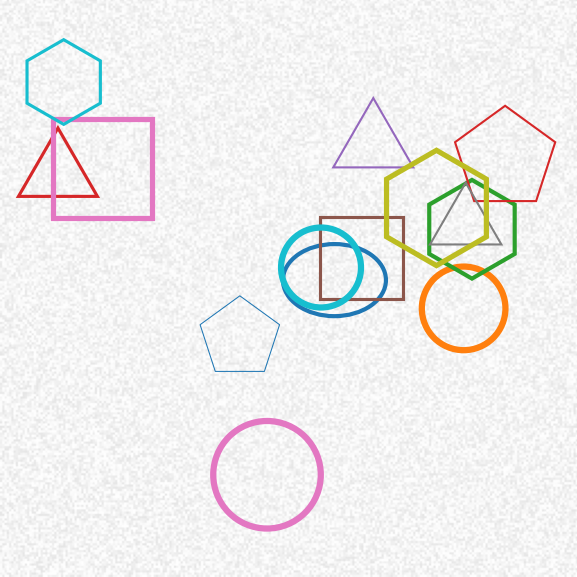[{"shape": "oval", "thickness": 2, "radius": 0.45, "center": [0.579, 0.514]}, {"shape": "pentagon", "thickness": 0.5, "radius": 0.36, "center": [0.415, 0.415]}, {"shape": "circle", "thickness": 3, "radius": 0.36, "center": [0.803, 0.465]}, {"shape": "hexagon", "thickness": 2, "radius": 0.43, "center": [0.817, 0.602]}, {"shape": "triangle", "thickness": 1.5, "radius": 0.39, "center": [0.1, 0.699]}, {"shape": "pentagon", "thickness": 1, "radius": 0.46, "center": [0.875, 0.725]}, {"shape": "triangle", "thickness": 1, "radius": 0.4, "center": [0.646, 0.749]}, {"shape": "square", "thickness": 1.5, "radius": 0.36, "center": [0.626, 0.552]}, {"shape": "circle", "thickness": 3, "radius": 0.47, "center": [0.462, 0.177]}, {"shape": "square", "thickness": 2.5, "radius": 0.43, "center": [0.177, 0.707]}, {"shape": "triangle", "thickness": 1, "radius": 0.36, "center": [0.806, 0.611]}, {"shape": "hexagon", "thickness": 2.5, "radius": 0.5, "center": [0.756, 0.639]}, {"shape": "hexagon", "thickness": 1.5, "radius": 0.37, "center": [0.11, 0.857]}, {"shape": "circle", "thickness": 3, "radius": 0.35, "center": [0.556, 0.536]}]